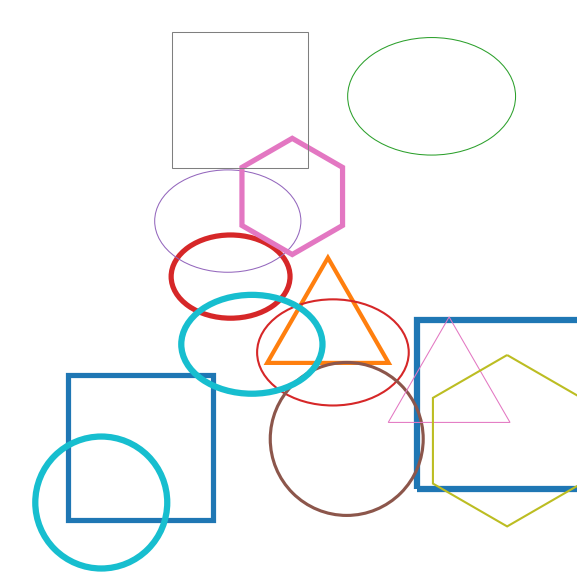[{"shape": "square", "thickness": 2.5, "radius": 0.63, "center": [0.243, 0.224]}, {"shape": "square", "thickness": 3, "radius": 0.73, "center": [0.868, 0.298]}, {"shape": "triangle", "thickness": 2, "radius": 0.61, "center": [0.568, 0.431]}, {"shape": "oval", "thickness": 0.5, "radius": 0.73, "center": [0.747, 0.832]}, {"shape": "oval", "thickness": 1, "radius": 0.66, "center": [0.577, 0.389]}, {"shape": "oval", "thickness": 2.5, "radius": 0.51, "center": [0.399, 0.52]}, {"shape": "oval", "thickness": 0.5, "radius": 0.63, "center": [0.394, 0.616]}, {"shape": "circle", "thickness": 1.5, "radius": 0.66, "center": [0.6, 0.239]}, {"shape": "hexagon", "thickness": 2.5, "radius": 0.5, "center": [0.506, 0.659]}, {"shape": "triangle", "thickness": 0.5, "radius": 0.61, "center": [0.778, 0.329]}, {"shape": "square", "thickness": 0.5, "radius": 0.59, "center": [0.415, 0.826]}, {"shape": "hexagon", "thickness": 1, "radius": 0.74, "center": [0.878, 0.236]}, {"shape": "circle", "thickness": 3, "radius": 0.57, "center": [0.175, 0.129]}, {"shape": "oval", "thickness": 3, "radius": 0.61, "center": [0.436, 0.403]}]